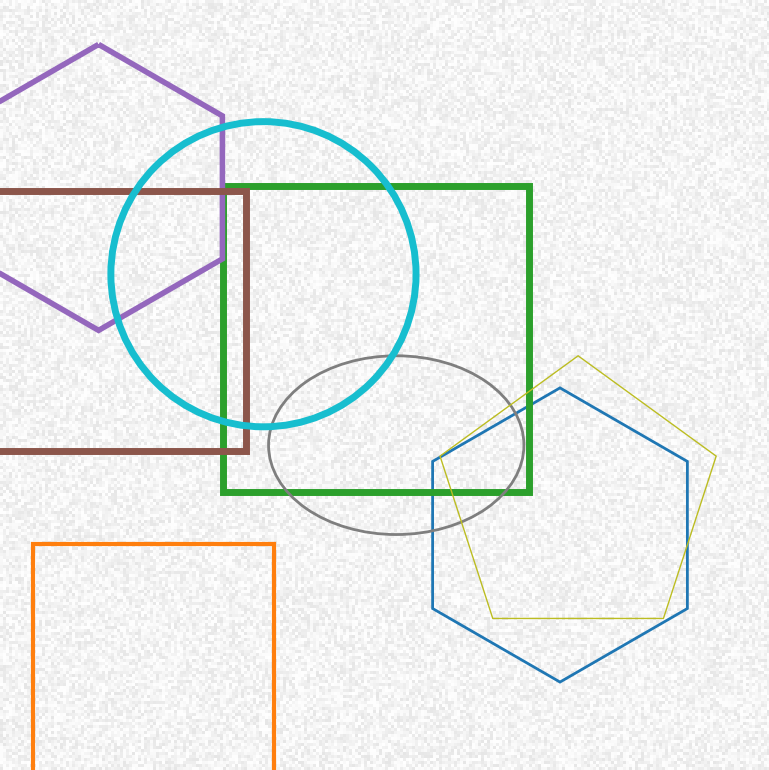[{"shape": "hexagon", "thickness": 1, "radius": 0.96, "center": [0.727, 0.305]}, {"shape": "square", "thickness": 1.5, "radius": 0.78, "center": [0.199, 0.137]}, {"shape": "square", "thickness": 2.5, "radius": 0.99, "center": [0.488, 0.56]}, {"shape": "hexagon", "thickness": 2, "radius": 0.93, "center": [0.128, 0.757]}, {"shape": "square", "thickness": 2.5, "radius": 0.84, "center": [0.151, 0.583]}, {"shape": "oval", "thickness": 1, "radius": 0.83, "center": [0.515, 0.422]}, {"shape": "pentagon", "thickness": 0.5, "radius": 0.94, "center": [0.751, 0.349]}, {"shape": "circle", "thickness": 2.5, "radius": 0.99, "center": [0.342, 0.644]}]